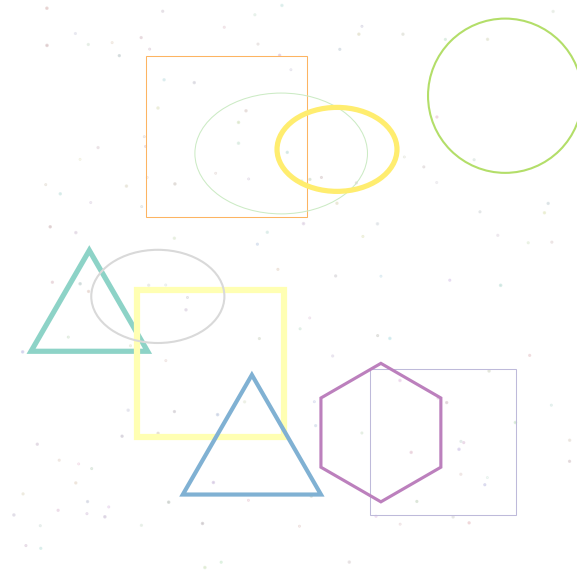[{"shape": "triangle", "thickness": 2.5, "radius": 0.58, "center": [0.155, 0.449]}, {"shape": "square", "thickness": 3, "radius": 0.63, "center": [0.365, 0.37]}, {"shape": "square", "thickness": 0.5, "radius": 0.63, "center": [0.768, 0.234]}, {"shape": "triangle", "thickness": 2, "radius": 0.69, "center": [0.436, 0.212]}, {"shape": "square", "thickness": 0.5, "radius": 0.7, "center": [0.392, 0.762]}, {"shape": "circle", "thickness": 1, "radius": 0.67, "center": [0.875, 0.833]}, {"shape": "oval", "thickness": 1, "radius": 0.58, "center": [0.273, 0.486]}, {"shape": "hexagon", "thickness": 1.5, "radius": 0.6, "center": [0.66, 0.25]}, {"shape": "oval", "thickness": 0.5, "radius": 0.75, "center": [0.487, 0.733]}, {"shape": "oval", "thickness": 2.5, "radius": 0.52, "center": [0.584, 0.74]}]